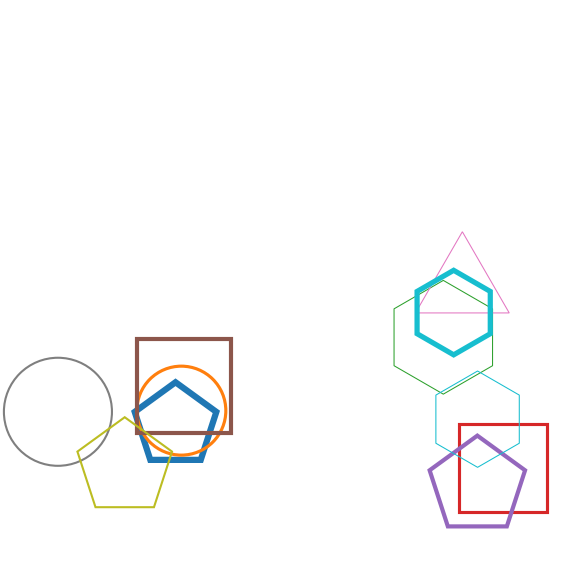[{"shape": "pentagon", "thickness": 3, "radius": 0.37, "center": [0.304, 0.263]}, {"shape": "circle", "thickness": 1.5, "radius": 0.39, "center": [0.314, 0.288]}, {"shape": "hexagon", "thickness": 0.5, "radius": 0.49, "center": [0.768, 0.415]}, {"shape": "square", "thickness": 1.5, "radius": 0.38, "center": [0.872, 0.189]}, {"shape": "pentagon", "thickness": 2, "radius": 0.43, "center": [0.827, 0.158]}, {"shape": "square", "thickness": 2, "radius": 0.4, "center": [0.319, 0.331]}, {"shape": "triangle", "thickness": 0.5, "radius": 0.47, "center": [0.801, 0.504]}, {"shape": "circle", "thickness": 1, "radius": 0.47, "center": [0.1, 0.286]}, {"shape": "pentagon", "thickness": 1, "radius": 0.43, "center": [0.216, 0.191]}, {"shape": "hexagon", "thickness": 0.5, "radius": 0.42, "center": [0.827, 0.273]}, {"shape": "hexagon", "thickness": 2.5, "radius": 0.37, "center": [0.786, 0.458]}]